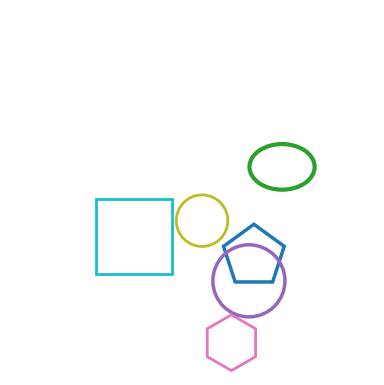[{"shape": "pentagon", "thickness": 2.5, "radius": 0.41, "center": [0.659, 0.335]}, {"shape": "oval", "thickness": 3, "radius": 0.42, "center": [0.733, 0.567]}, {"shape": "circle", "thickness": 2.5, "radius": 0.47, "center": [0.647, 0.271]}, {"shape": "hexagon", "thickness": 2, "radius": 0.36, "center": [0.601, 0.11]}, {"shape": "circle", "thickness": 2, "radius": 0.33, "center": [0.525, 0.427]}, {"shape": "square", "thickness": 2, "radius": 0.49, "center": [0.348, 0.386]}]